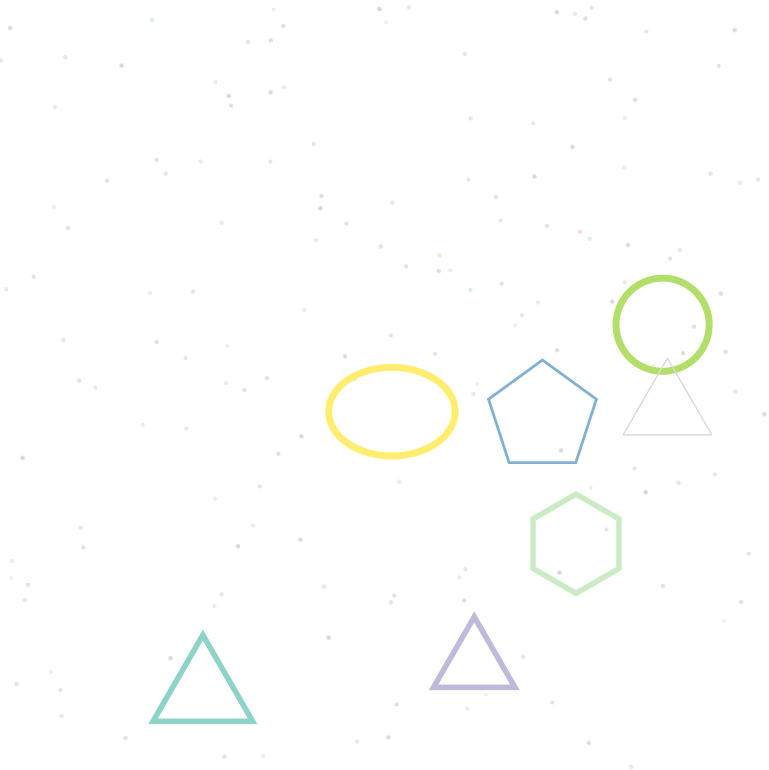[{"shape": "triangle", "thickness": 2, "radius": 0.37, "center": [0.263, 0.101]}, {"shape": "triangle", "thickness": 2, "radius": 0.31, "center": [0.616, 0.138]}, {"shape": "pentagon", "thickness": 1, "radius": 0.37, "center": [0.704, 0.459]}, {"shape": "circle", "thickness": 2.5, "radius": 0.3, "center": [0.861, 0.578]}, {"shape": "triangle", "thickness": 0.5, "radius": 0.33, "center": [0.867, 0.468]}, {"shape": "hexagon", "thickness": 2, "radius": 0.32, "center": [0.748, 0.294]}, {"shape": "oval", "thickness": 2.5, "radius": 0.41, "center": [0.509, 0.465]}]